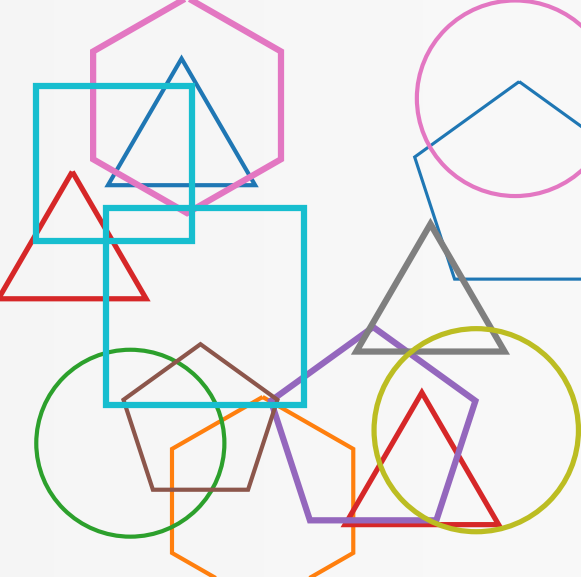[{"shape": "pentagon", "thickness": 1.5, "radius": 0.95, "center": [0.893, 0.669]}, {"shape": "triangle", "thickness": 2, "radius": 0.73, "center": [0.312, 0.752]}, {"shape": "hexagon", "thickness": 2, "radius": 0.9, "center": [0.452, 0.132]}, {"shape": "circle", "thickness": 2, "radius": 0.81, "center": [0.224, 0.232]}, {"shape": "triangle", "thickness": 2.5, "radius": 0.73, "center": [0.124, 0.555]}, {"shape": "triangle", "thickness": 2.5, "radius": 0.76, "center": [0.726, 0.167]}, {"shape": "pentagon", "thickness": 3, "radius": 0.93, "center": [0.642, 0.248]}, {"shape": "pentagon", "thickness": 2, "radius": 0.7, "center": [0.345, 0.264]}, {"shape": "circle", "thickness": 2, "radius": 0.85, "center": [0.887, 0.829]}, {"shape": "hexagon", "thickness": 3, "radius": 0.93, "center": [0.322, 0.817]}, {"shape": "triangle", "thickness": 3, "radius": 0.74, "center": [0.741, 0.464]}, {"shape": "circle", "thickness": 2.5, "radius": 0.88, "center": [0.819, 0.254]}, {"shape": "square", "thickness": 3, "radius": 0.85, "center": [0.353, 0.468]}, {"shape": "square", "thickness": 3, "radius": 0.67, "center": [0.197, 0.716]}]